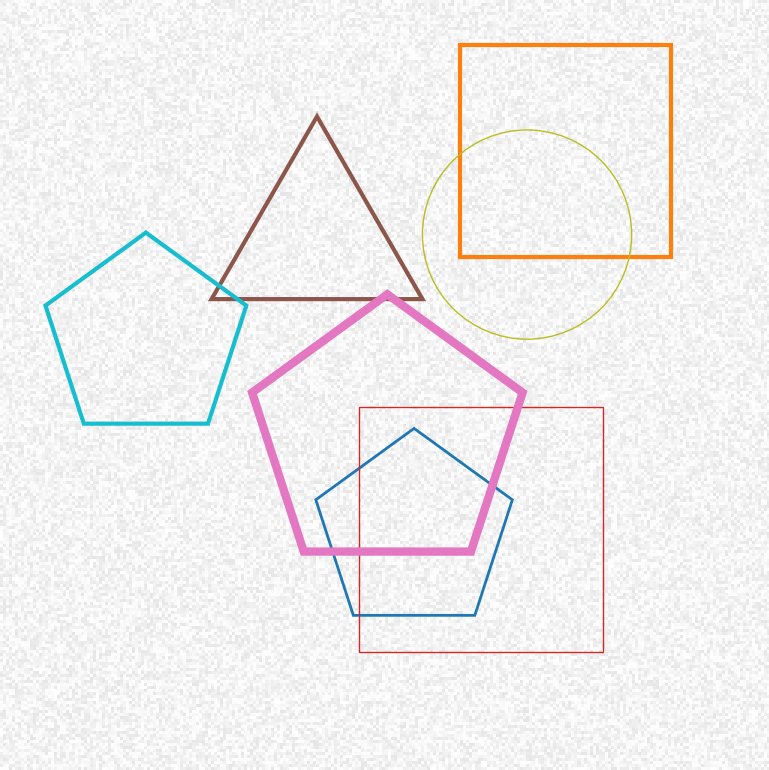[{"shape": "pentagon", "thickness": 1, "radius": 0.67, "center": [0.538, 0.309]}, {"shape": "square", "thickness": 1.5, "radius": 0.69, "center": [0.735, 0.804]}, {"shape": "square", "thickness": 0.5, "radius": 0.79, "center": [0.625, 0.313]}, {"shape": "triangle", "thickness": 1.5, "radius": 0.79, "center": [0.412, 0.691]}, {"shape": "pentagon", "thickness": 3, "radius": 0.92, "center": [0.503, 0.433]}, {"shape": "circle", "thickness": 0.5, "radius": 0.68, "center": [0.684, 0.695]}, {"shape": "pentagon", "thickness": 1.5, "radius": 0.69, "center": [0.189, 0.561]}]